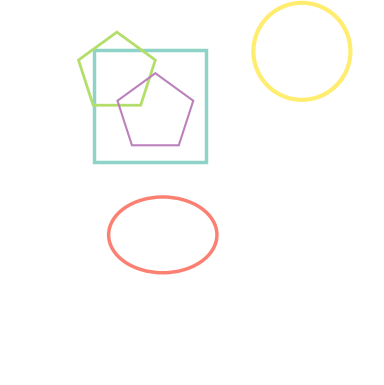[{"shape": "square", "thickness": 2.5, "radius": 0.73, "center": [0.389, 0.725]}, {"shape": "oval", "thickness": 2.5, "radius": 0.7, "center": [0.423, 0.39]}, {"shape": "pentagon", "thickness": 2, "radius": 0.52, "center": [0.304, 0.812]}, {"shape": "pentagon", "thickness": 1.5, "radius": 0.52, "center": [0.404, 0.706]}, {"shape": "circle", "thickness": 3, "radius": 0.63, "center": [0.784, 0.867]}]